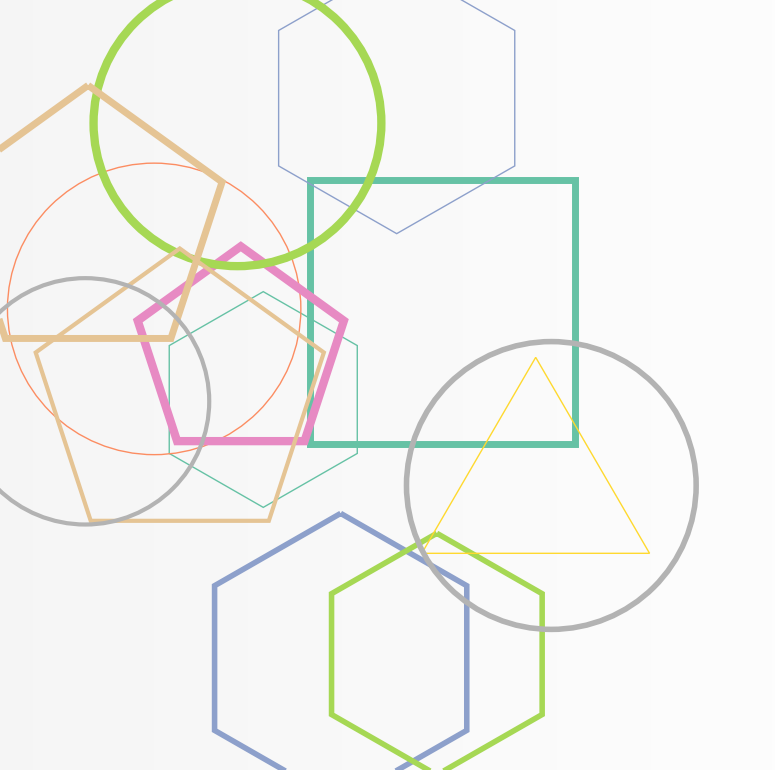[{"shape": "square", "thickness": 2.5, "radius": 0.85, "center": [0.571, 0.595]}, {"shape": "hexagon", "thickness": 0.5, "radius": 0.7, "center": [0.34, 0.481]}, {"shape": "circle", "thickness": 0.5, "radius": 0.95, "center": [0.199, 0.599]}, {"shape": "hexagon", "thickness": 0.5, "radius": 0.88, "center": [0.512, 0.872]}, {"shape": "hexagon", "thickness": 2, "radius": 0.94, "center": [0.44, 0.145]}, {"shape": "pentagon", "thickness": 3, "radius": 0.7, "center": [0.311, 0.54]}, {"shape": "circle", "thickness": 3, "radius": 0.93, "center": [0.306, 0.84]}, {"shape": "hexagon", "thickness": 2, "radius": 0.78, "center": [0.564, 0.151]}, {"shape": "triangle", "thickness": 0.5, "radius": 0.85, "center": [0.691, 0.366]}, {"shape": "pentagon", "thickness": 2.5, "radius": 0.91, "center": [0.114, 0.707]}, {"shape": "pentagon", "thickness": 1.5, "radius": 0.98, "center": [0.232, 0.482]}, {"shape": "circle", "thickness": 1.5, "radius": 0.8, "center": [0.11, 0.479]}, {"shape": "circle", "thickness": 2, "radius": 0.93, "center": [0.711, 0.369]}]